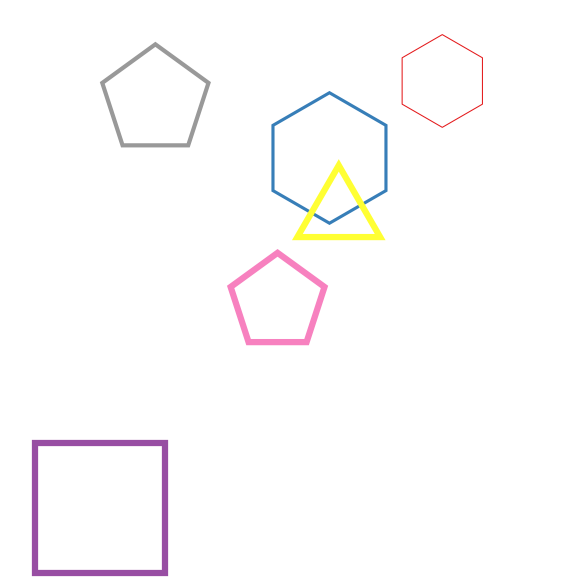[{"shape": "hexagon", "thickness": 0.5, "radius": 0.4, "center": [0.766, 0.859]}, {"shape": "hexagon", "thickness": 1.5, "radius": 0.56, "center": [0.571, 0.726]}, {"shape": "square", "thickness": 3, "radius": 0.56, "center": [0.173, 0.12]}, {"shape": "triangle", "thickness": 3, "radius": 0.41, "center": [0.587, 0.63]}, {"shape": "pentagon", "thickness": 3, "radius": 0.43, "center": [0.481, 0.476]}, {"shape": "pentagon", "thickness": 2, "radius": 0.48, "center": [0.269, 0.826]}]